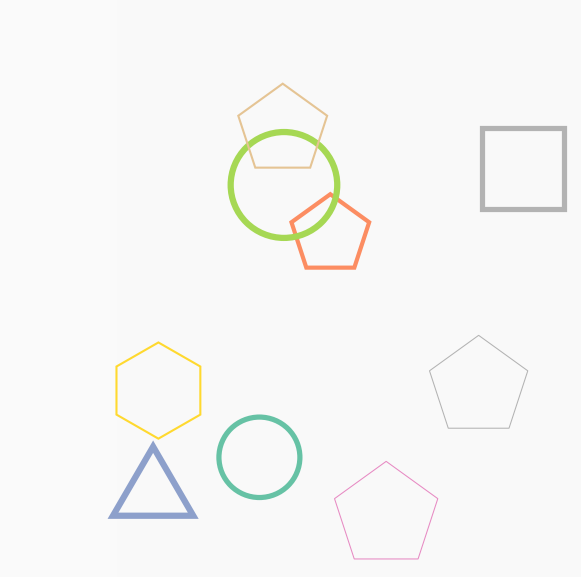[{"shape": "circle", "thickness": 2.5, "radius": 0.35, "center": [0.446, 0.207]}, {"shape": "pentagon", "thickness": 2, "radius": 0.35, "center": [0.568, 0.593]}, {"shape": "triangle", "thickness": 3, "radius": 0.4, "center": [0.263, 0.146]}, {"shape": "pentagon", "thickness": 0.5, "radius": 0.47, "center": [0.664, 0.107]}, {"shape": "circle", "thickness": 3, "radius": 0.46, "center": [0.489, 0.679]}, {"shape": "hexagon", "thickness": 1, "radius": 0.42, "center": [0.273, 0.323]}, {"shape": "pentagon", "thickness": 1, "radius": 0.4, "center": [0.486, 0.774]}, {"shape": "square", "thickness": 2.5, "radius": 0.35, "center": [0.9, 0.708]}, {"shape": "pentagon", "thickness": 0.5, "radius": 0.44, "center": [0.823, 0.33]}]